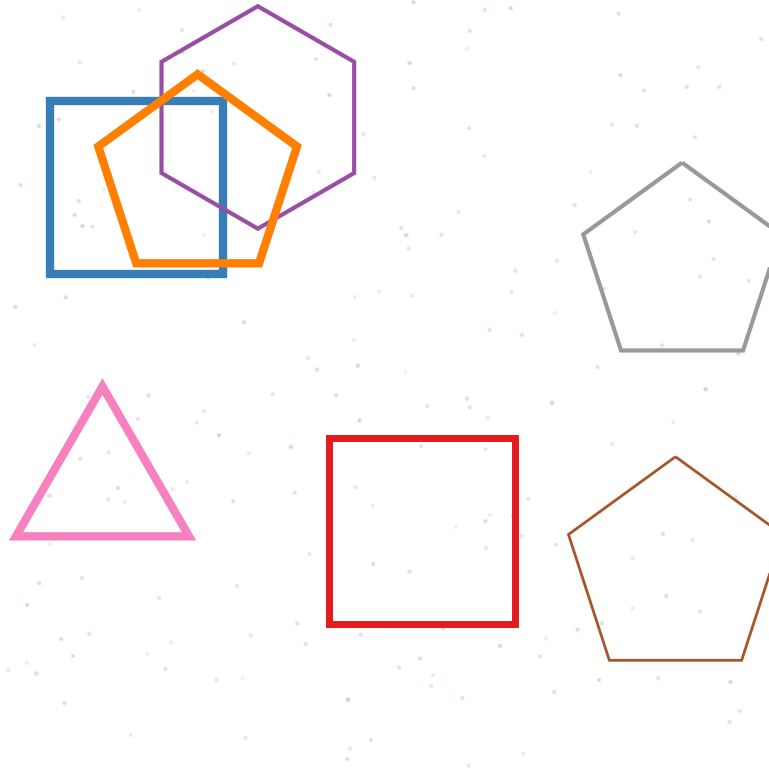[{"shape": "square", "thickness": 2.5, "radius": 0.6, "center": [0.548, 0.31]}, {"shape": "square", "thickness": 3, "radius": 0.56, "center": [0.177, 0.757]}, {"shape": "hexagon", "thickness": 1.5, "radius": 0.72, "center": [0.335, 0.847]}, {"shape": "pentagon", "thickness": 3, "radius": 0.68, "center": [0.257, 0.768]}, {"shape": "pentagon", "thickness": 1, "radius": 0.73, "center": [0.877, 0.261]}, {"shape": "triangle", "thickness": 3, "radius": 0.65, "center": [0.133, 0.368]}, {"shape": "pentagon", "thickness": 1.5, "radius": 0.67, "center": [0.886, 0.654]}]